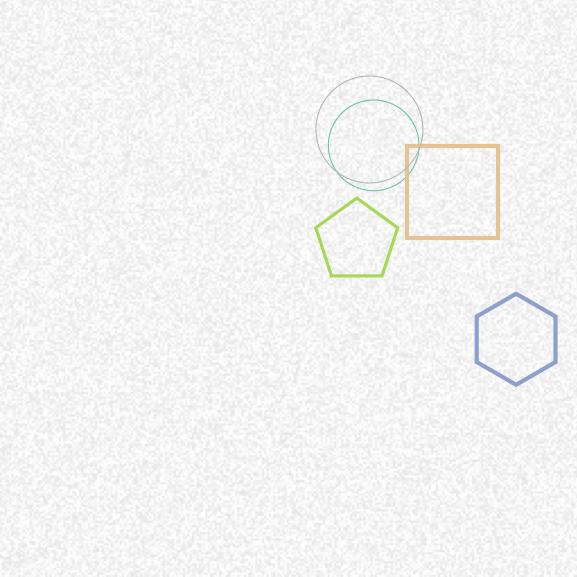[{"shape": "circle", "thickness": 0.5, "radius": 0.39, "center": [0.647, 0.747]}, {"shape": "hexagon", "thickness": 2, "radius": 0.39, "center": [0.894, 0.412]}, {"shape": "pentagon", "thickness": 1.5, "radius": 0.37, "center": [0.618, 0.582]}, {"shape": "square", "thickness": 2, "radius": 0.4, "center": [0.784, 0.667]}, {"shape": "circle", "thickness": 0.5, "radius": 0.46, "center": [0.64, 0.775]}]